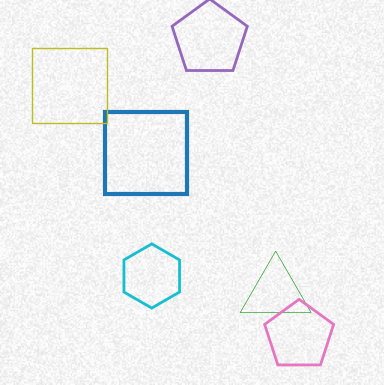[{"shape": "square", "thickness": 3, "radius": 0.53, "center": [0.38, 0.602]}, {"shape": "triangle", "thickness": 0.5, "radius": 0.53, "center": [0.716, 0.241]}, {"shape": "pentagon", "thickness": 2, "radius": 0.51, "center": [0.545, 0.9]}, {"shape": "pentagon", "thickness": 2, "radius": 0.47, "center": [0.777, 0.128]}, {"shape": "square", "thickness": 1, "radius": 0.49, "center": [0.181, 0.778]}, {"shape": "hexagon", "thickness": 2, "radius": 0.42, "center": [0.394, 0.283]}]